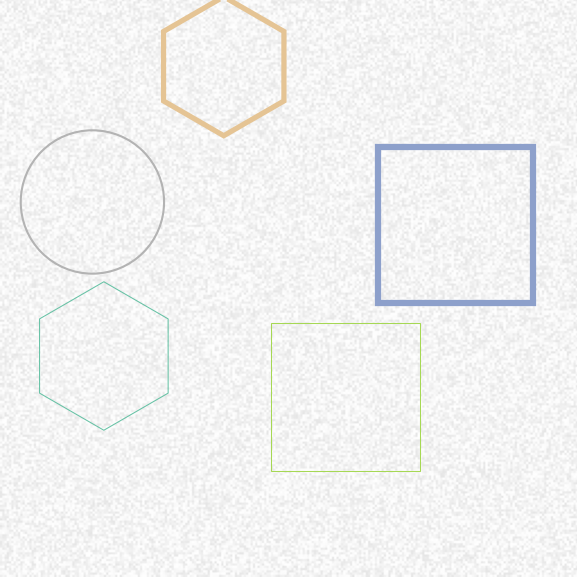[{"shape": "hexagon", "thickness": 0.5, "radius": 0.64, "center": [0.18, 0.383]}, {"shape": "square", "thickness": 3, "radius": 0.67, "center": [0.789, 0.61]}, {"shape": "square", "thickness": 0.5, "radius": 0.64, "center": [0.598, 0.312]}, {"shape": "hexagon", "thickness": 2.5, "radius": 0.6, "center": [0.387, 0.884]}, {"shape": "circle", "thickness": 1, "radius": 0.62, "center": [0.16, 0.649]}]